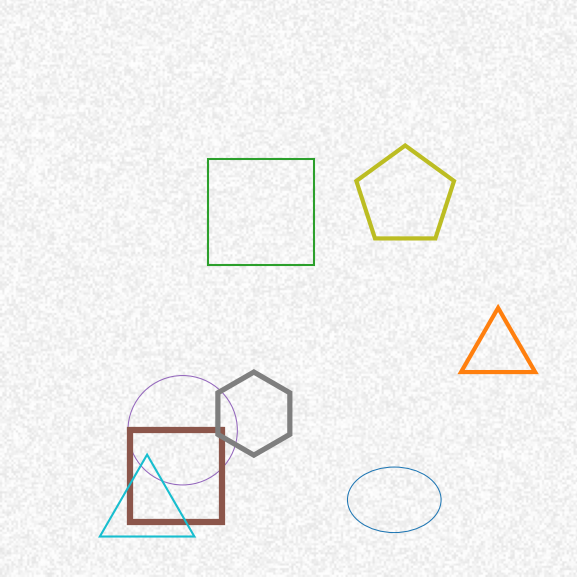[{"shape": "oval", "thickness": 0.5, "radius": 0.41, "center": [0.683, 0.134]}, {"shape": "triangle", "thickness": 2, "radius": 0.37, "center": [0.863, 0.392]}, {"shape": "square", "thickness": 1, "radius": 0.46, "center": [0.452, 0.633]}, {"shape": "circle", "thickness": 0.5, "radius": 0.47, "center": [0.316, 0.254]}, {"shape": "square", "thickness": 3, "radius": 0.4, "center": [0.305, 0.175]}, {"shape": "hexagon", "thickness": 2.5, "radius": 0.36, "center": [0.44, 0.283]}, {"shape": "pentagon", "thickness": 2, "radius": 0.44, "center": [0.702, 0.658]}, {"shape": "triangle", "thickness": 1, "radius": 0.47, "center": [0.255, 0.117]}]